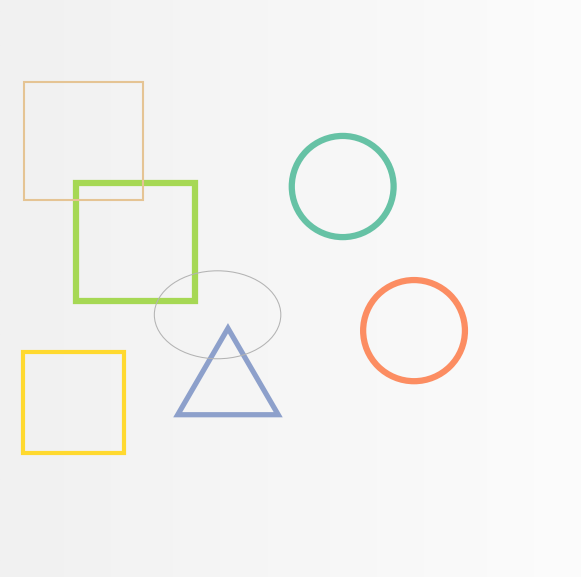[{"shape": "circle", "thickness": 3, "radius": 0.44, "center": [0.59, 0.676]}, {"shape": "circle", "thickness": 3, "radius": 0.44, "center": [0.712, 0.427]}, {"shape": "triangle", "thickness": 2.5, "radius": 0.5, "center": [0.392, 0.331]}, {"shape": "square", "thickness": 3, "radius": 0.51, "center": [0.233, 0.581]}, {"shape": "square", "thickness": 2, "radius": 0.44, "center": [0.127, 0.302]}, {"shape": "square", "thickness": 1, "radius": 0.51, "center": [0.144, 0.755]}, {"shape": "oval", "thickness": 0.5, "radius": 0.54, "center": [0.374, 0.454]}]